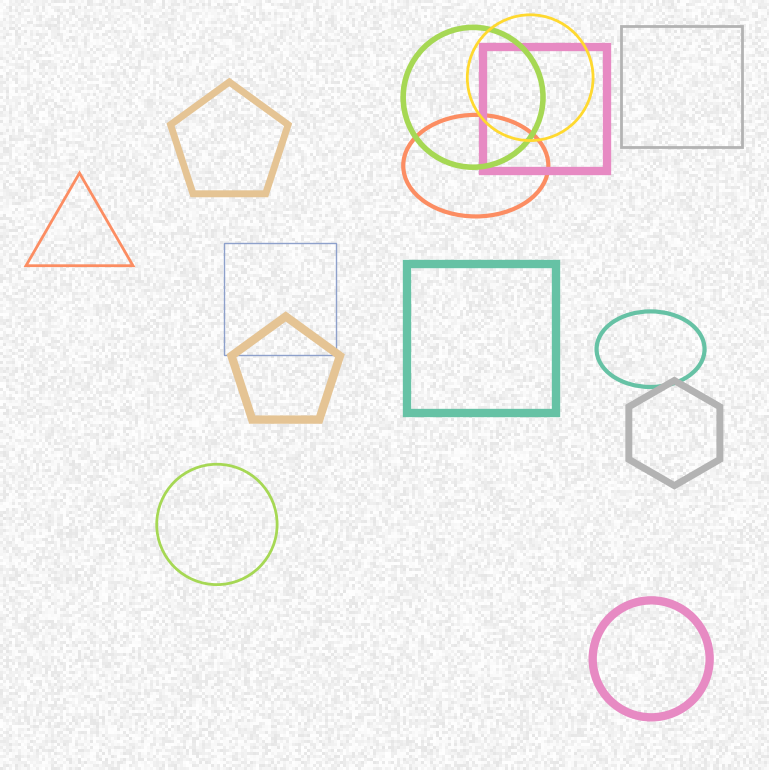[{"shape": "square", "thickness": 3, "radius": 0.48, "center": [0.625, 0.56]}, {"shape": "oval", "thickness": 1.5, "radius": 0.35, "center": [0.845, 0.547]}, {"shape": "oval", "thickness": 1.5, "radius": 0.47, "center": [0.618, 0.785]}, {"shape": "triangle", "thickness": 1, "radius": 0.4, "center": [0.103, 0.695]}, {"shape": "square", "thickness": 0.5, "radius": 0.37, "center": [0.364, 0.612]}, {"shape": "circle", "thickness": 3, "radius": 0.38, "center": [0.846, 0.144]}, {"shape": "square", "thickness": 3, "radius": 0.4, "center": [0.708, 0.858]}, {"shape": "circle", "thickness": 1, "radius": 0.39, "center": [0.282, 0.319]}, {"shape": "circle", "thickness": 2, "radius": 0.45, "center": [0.614, 0.874]}, {"shape": "circle", "thickness": 1, "radius": 0.41, "center": [0.689, 0.899]}, {"shape": "pentagon", "thickness": 2.5, "radius": 0.4, "center": [0.298, 0.813]}, {"shape": "pentagon", "thickness": 3, "radius": 0.37, "center": [0.371, 0.515]}, {"shape": "square", "thickness": 1, "radius": 0.39, "center": [0.885, 0.887]}, {"shape": "hexagon", "thickness": 2.5, "radius": 0.34, "center": [0.876, 0.438]}]